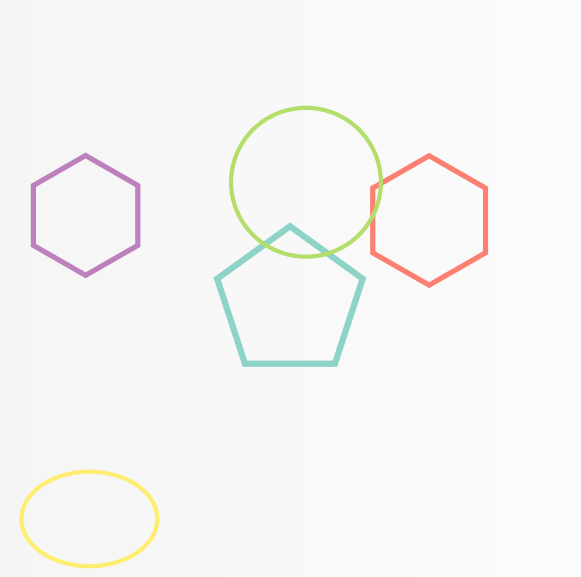[{"shape": "pentagon", "thickness": 3, "radius": 0.66, "center": [0.499, 0.476]}, {"shape": "hexagon", "thickness": 2.5, "radius": 0.56, "center": [0.738, 0.617]}, {"shape": "circle", "thickness": 2, "radius": 0.64, "center": [0.526, 0.684]}, {"shape": "hexagon", "thickness": 2.5, "radius": 0.52, "center": [0.147, 0.626]}, {"shape": "oval", "thickness": 2, "radius": 0.58, "center": [0.154, 0.101]}]